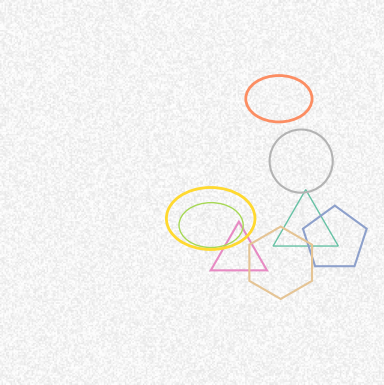[{"shape": "triangle", "thickness": 1, "radius": 0.49, "center": [0.794, 0.41]}, {"shape": "oval", "thickness": 2, "radius": 0.43, "center": [0.724, 0.744]}, {"shape": "pentagon", "thickness": 1.5, "radius": 0.44, "center": [0.87, 0.379]}, {"shape": "triangle", "thickness": 1.5, "radius": 0.42, "center": [0.62, 0.34]}, {"shape": "oval", "thickness": 1, "radius": 0.42, "center": [0.548, 0.415]}, {"shape": "oval", "thickness": 2, "radius": 0.58, "center": [0.547, 0.432]}, {"shape": "hexagon", "thickness": 1.5, "radius": 0.47, "center": [0.729, 0.317]}, {"shape": "circle", "thickness": 1.5, "radius": 0.41, "center": [0.782, 0.582]}]